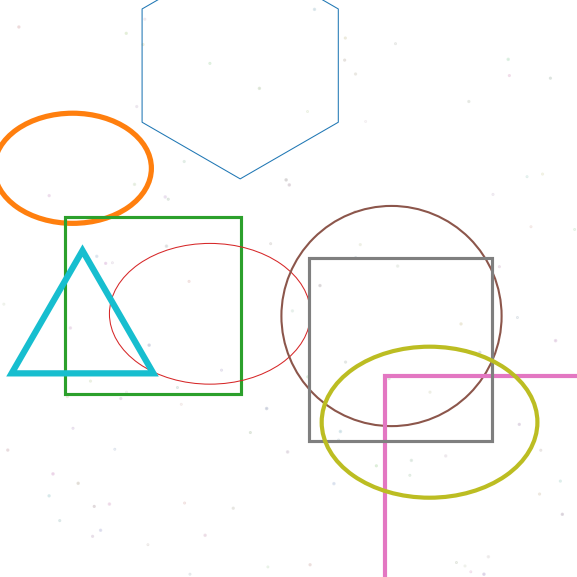[{"shape": "hexagon", "thickness": 0.5, "radius": 0.98, "center": [0.416, 0.886]}, {"shape": "oval", "thickness": 2.5, "radius": 0.68, "center": [0.126, 0.708]}, {"shape": "square", "thickness": 1.5, "radius": 0.77, "center": [0.265, 0.47]}, {"shape": "oval", "thickness": 0.5, "radius": 0.87, "center": [0.364, 0.456]}, {"shape": "circle", "thickness": 1, "radius": 0.95, "center": [0.678, 0.452]}, {"shape": "square", "thickness": 2, "radius": 0.98, "center": [0.863, 0.152]}, {"shape": "square", "thickness": 1.5, "radius": 0.79, "center": [0.693, 0.395]}, {"shape": "oval", "thickness": 2, "radius": 0.93, "center": [0.744, 0.268]}, {"shape": "triangle", "thickness": 3, "radius": 0.71, "center": [0.143, 0.423]}]